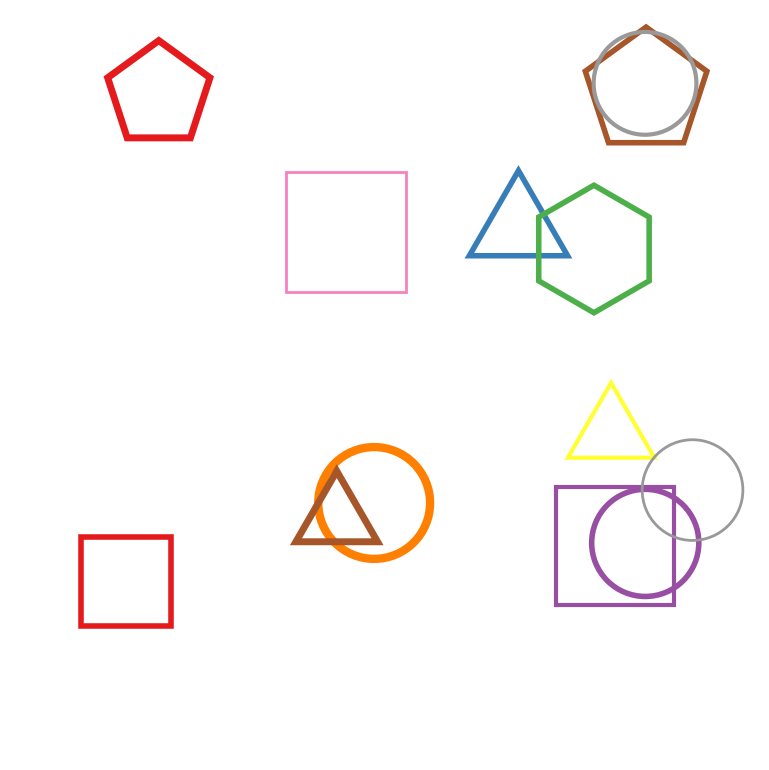[{"shape": "square", "thickness": 2, "radius": 0.29, "center": [0.164, 0.245]}, {"shape": "pentagon", "thickness": 2.5, "radius": 0.35, "center": [0.206, 0.877]}, {"shape": "triangle", "thickness": 2, "radius": 0.37, "center": [0.673, 0.705]}, {"shape": "hexagon", "thickness": 2, "radius": 0.41, "center": [0.771, 0.677]}, {"shape": "square", "thickness": 1.5, "radius": 0.38, "center": [0.799, 0.291]}, {"shape": "circle", "thickness": 2, "radius": 0.35, "center": [0.838, 0.295]}, {"shape": "circle", "thickness": 3, "radius": 0.36, "center": [0.486, 0.347]}, {"shape": "triangle", "thickness": 1.5, "radius": 0.32, "center": [0.794, 0.438]}, {"shape": "pentagon", "thickness": 2, "radius": 0.41, "center": [0.839, 0.882]}, {"shape": "triangle", "thickness": 2.5, "radius": 0.31, "center": [0.437, 0.327]}, {"shape": "square", "thickness": 1, "radius": 0.39, "center": [0.449, 0.699]}, {"shape": "circle", "thickness": 1, "radius": 0.33, "center": [0.899, 0.364]}, {"shape": "circle", "thickness": 1.5, "radius": 0.33, "center": [0.838, 0.892]}]